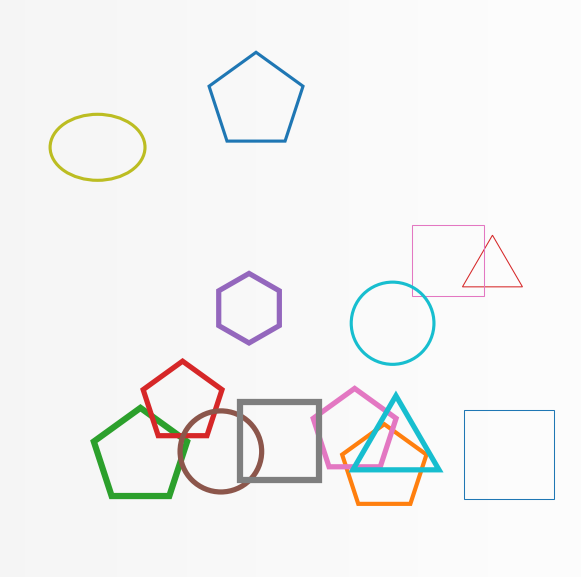[{"shape": "pentagon", "thickness": 1.5, "radius": 0.42, "center": [0.44, 0.824]}, {"shape": "square", "thickness": 0.5, "radius": 0.39, "center": [0.876, 0.212]}, {"shape": "pentagon", "thickness": 2, "radius": 0.38, "center": [0.661, 0.188]}, {"shape": "pentagon", "thickness": 3, "radius": 0.42, "center": [0.242, 0.208]}, {"shape": "pentagon", "thickness": 2.5, "radius": 0.36, "center": [0.314, 0.302]}, {"shape": "triangle", "thickness": 0.5, "radius": 0.3, "center": [0.847, 0.532]}, {"shape": "hexagon", "thickness": 2.5, "radius": 0.3, "center": [0.428, 0.465]}, {"shape": "circle", "thickness": 2.5, "radius": 0.35, "center": [0.38, 0.217]}, {"shape": "square", "thickness": 0.5, "radius": 0.31, "center": [0.771, 0.548]}, {"shape": "pentagon", "thickness": 2.5, "radius": 0.37, "center": [0.61, 0.252]}, {"shape": "square", "thickness": 3, "radius": 0.34, "center": [0.481, 0.236]}, {"shape": "oval", "thickness": 1.5, "radius": 0.41, "center": [0.168, 0.744]}, {"shape": "circle", "thickness": 1.5, "radius": 0.36, "center": [0.675, 0.439]}, {"shape": "triangle", "thickness": 2.5, "radius": 0.43, "center": [0.681, 0.228]}]